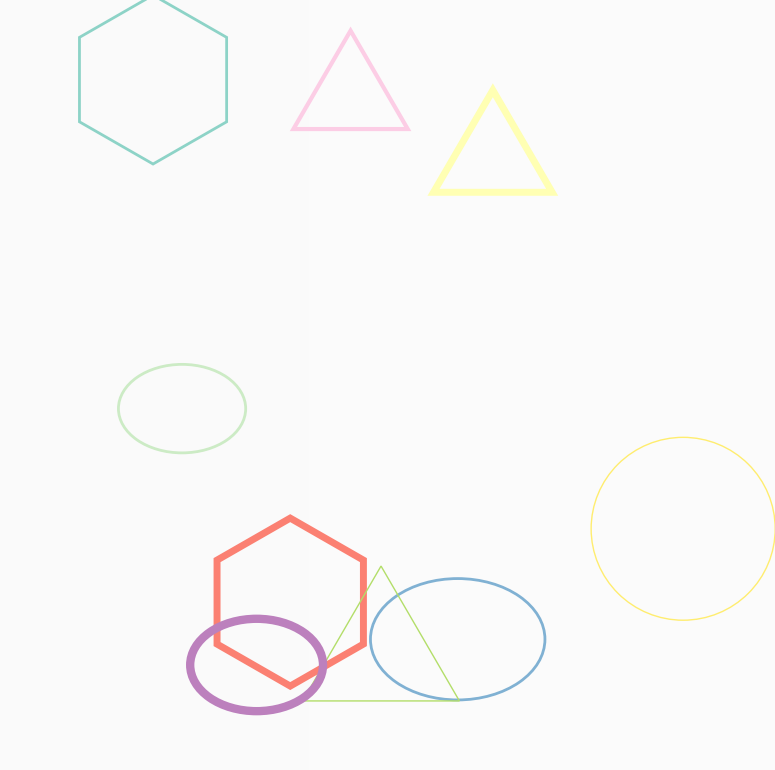[{"shape": "hexagon", "thickness": 1, "radius": 0.55, "center": [0.197, 0.897]}, {"shape": "triangle", "thickness": 2.5, "radius": 0.44, "center": [0.636, 0.794]}, {"shape": "hexagon", "thickness": 2.5, "radius": 0.55, "center": [0.374, 0.218]}, {"shape": "oval", "thickness": 1, "radius": 0.56, "center": [0.591, 0.17]}, {"shape": "triangle", "thickness": 0.5, "radius": 0.58, "center": [0.492, 0.148]}, {"shape": "triangle", "thickness": 1.5, "radius": 0.43, "center": [0.452, 0.875]}, {"shape": "oval", "thickness": 3, "radius": 0.43, "center": [0.331, 0.136]}, {"shape": "oval", "thickness": 1, "radius": 0.41, "center": [0.235, 0.469]}, {"shape": "circle", "thickness": 0.5, "radius": 0.59, "center": [0.881, 0.313]}]